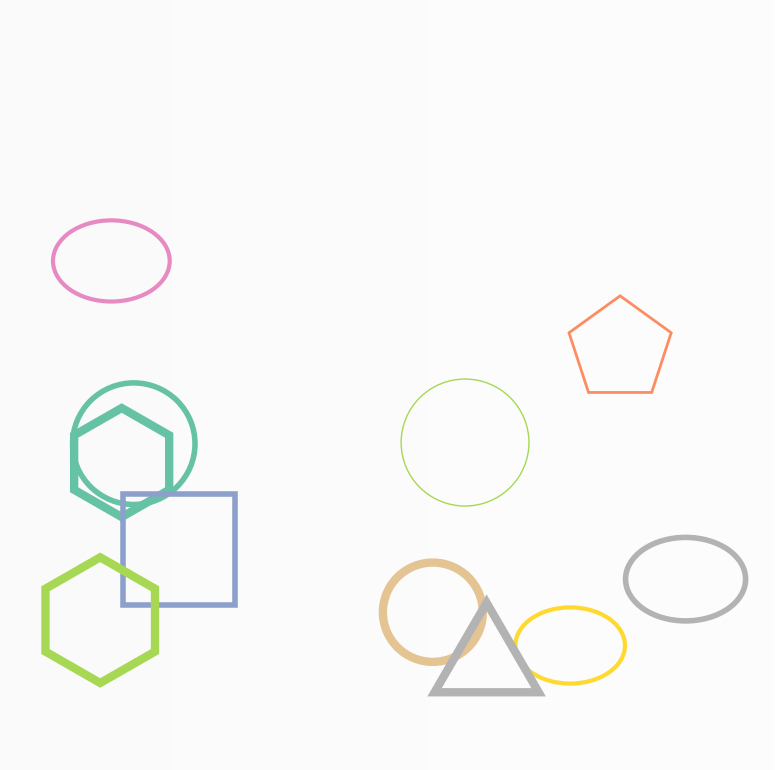[{"shape": "hexagon", "thickness": 3, "radius": 0.35, "center": [0.157, 0.399]}, {"shape": "circle", "thickness": 2, "radius": 0.39, "center": [0.173, 0.424]}, {"shape": "pentagon", "thickness": 1, "radius": 0.35, "center": [0.8, 0.546]}, {"shape": "square", "thickness": 2, "radius": 0.36, "center": [0.231, 0.286]}, {"shape": "oval", "thickness": 1.5, "radius": 0.38, "center": [0.144, 0.661]}, {"shape": "hexagon", "thickness": 3, "radius": 0.41, "center": [0.129, 0.195]}, {"shape": "circle", "thickness": 0.5, "radius": 0.41, "center": [0.6, 0.425]}, {"shape": "oval", "thickness": 1.5, "radius": 0.35, "center": [0.736, 0.162]}, {"shape": "circle", "thickness": 3, "radius": 0.32, "center": [0.559, 0.205]}, {"shape": "triangle", "thickness": 3, "radius": 0.39, "center": [0.628, 0.14]}, {"shape": "oval", "thickness": 2, "radius": 0.39, "center": [0.885, 0.248]}]